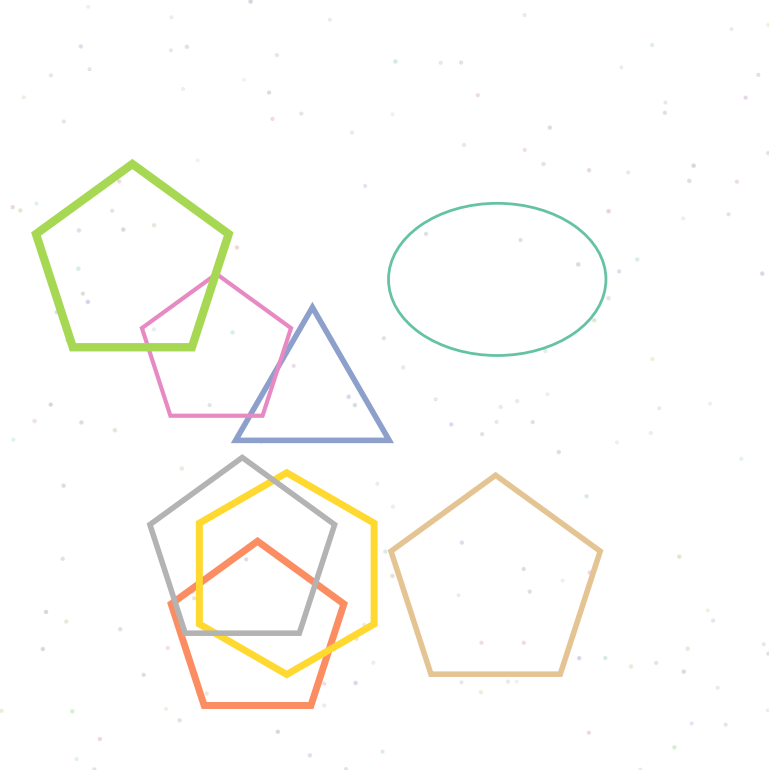[{"shape": "oval", "thickness": 1, "radius": 0.71, "center": [0.646, 0.637]}, {"shape": "pentagon", "thickness": 2.5, "radius": 0.59, "center": [0.334, 0.179]}, {"shape": "triangle", "thickness": 2, "radius": 0.58, "center": [0.406, 0.486]}, {"shape": "pentagon", "thickness": 1.5, "radius": 0.51, "center": [0.281, 0.542]}, {"shape": "pentagon", "thickness": 3, "radius": 0.66, "center": [0.172, 0.655]}, {"shape": "hexagon", "thickness": 2.5, "radius": 0.66, "center": [0.372, 0.255]}, {"shape": "pentagon", "thickness": 2, "radius": 0.71, "center": [0.644, 0.24]}, {"shape": "pentagon", "thickness": 2, "radius": 0.63, "center": [0.315, 0.28]}]